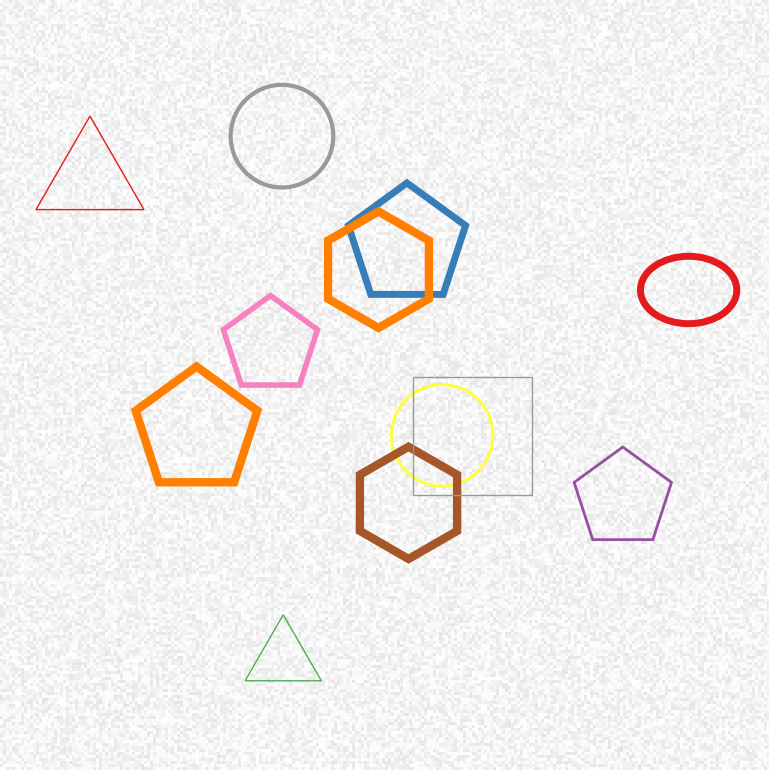[{"shape": "triangle", "thickness": 0.5, "radius": 0.4, "center": [0.117, 0.768]}, {"shape": "oval", "thickness": 2.5, "radius": 0.31, "center": [0.894, 0.623]}, {"shape": "pentagon", "thickness": 2.5, "radius": 0.4, "center": [0.529, 0.682]}, {"shape": "triangle", "thickness": 0.5, "radius": 0.29, "center": [0.368, 0.144]}, {"shape": "pentagon", "thickness": 1, "radius": 0.33, "center": [0.809, 0.353]}, {"shape": "hexagon", "thickness": 3, "radius": 0.38, "center": [0.492, 0.65]}, {"shape": "pentagon", "thickness": 3, "radius": 0.42, "center": [0.255, 0.441]}, {"shape": "circle", "thickness": 1, "radius": 0.33, "center": [0.574, 0.435]}, {"shape": "hexagon", "thickness": 3, "radius": 0.36, "center": [0.531, 0.347]}, {"shape": "pentagon", "thickness": 2, "radius": 0.32, "center": [0.351, 0.552]}, {"shape": "square", "thickness": 0.5, "radius": 0.38, "center": [0.613, 0.434]}, {"shape": "circle", "thickness": 1.5, "radius": 0.33, "center": [0.366, 0.823]}]